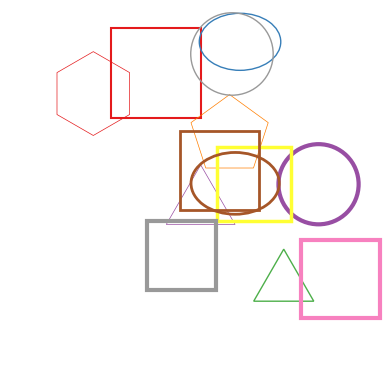[{"shape": "square", "thickness": 1.5, "radius": 0.58, "center": [0.404, 0.81]}, {"shape": "hexagon", "thickness": 0.5, "radius": 0.54, "center": [0.242, 0.757]}, {"shape": "oval", "thickness": 1, "radius": 0.53, "center": [0.623, 0.891]}, {"shape": "triangle", "thickness": 1, "radius": 0.45, "center": [0.737, 0.263]}, {"shape": "triangle", "thickness": 0.5, "radius": 0.52, "center": [0.521, 0.469]}, {"shape": "circle", "thickness": 3, "radius": 0.52, "center": [0.827, 0.521]}, {"shape": "pentagon", "thickness": 0.5, "radius": 0.53, "center": [0.596, 0.649]}, {"shape": "square", "thickness": 2.5, "radius": 0.48, "center": [0.66, 0.522]}, {"shape": "oval", "thickness": 2, "radius": 0.57, "center": [0.611, 0.524]}, {"shape": "square", "thickness": 2, "radius": 0.51, "center": [0.57, 0.558]}, {"shape": "square", "thickness": 3, "radius": 0.51, "center": [0.885, 0.275]}, {"shape": "square", "thickness": 3, "radius": 0.45, "center": [0.472, 0.335]}, {"shape": "circle", "thickness": 1, "radius": 0.54, "center": [0.602, 0.86]}]